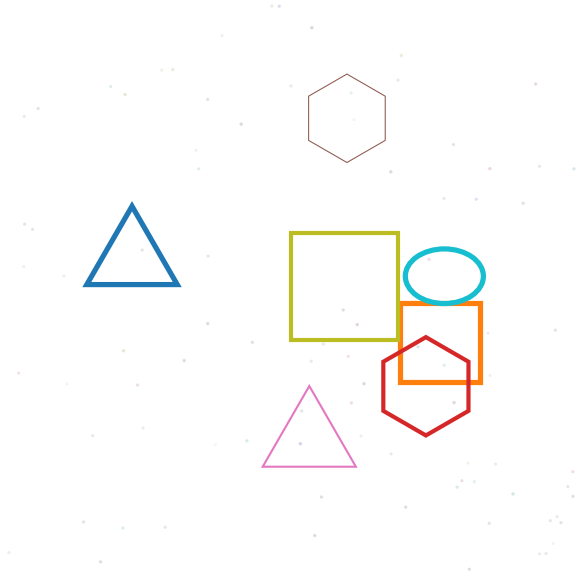[{"shape": "triangle", "thickness": 2.5, "radius": 0.45, "center": [0.229, 0.552]}, {"shape": "square", "thickness": 2.5, "radius": 0.34, "center": [0.762, 0.406]}, {"shape": "hexagon", "thickness": 2, "radius": 0.43, "center": [0.737, 0.33]}, {"shape": "hexagon", "thickness": 0.5, "radius": 0.38, "center": [0.601, 0.794]}, {"shape": "triangle", "thickness": 1, "radius": 0.47, "center": [0.536, 0.238]}, {"shape": "square", "thickness": 2, "radius": 0.46, "center": [0.597, 0.503]}, {"shape": "oval", "thickness": 2.5, "radius": 0.34, "center": [0.769, 0.521]}]